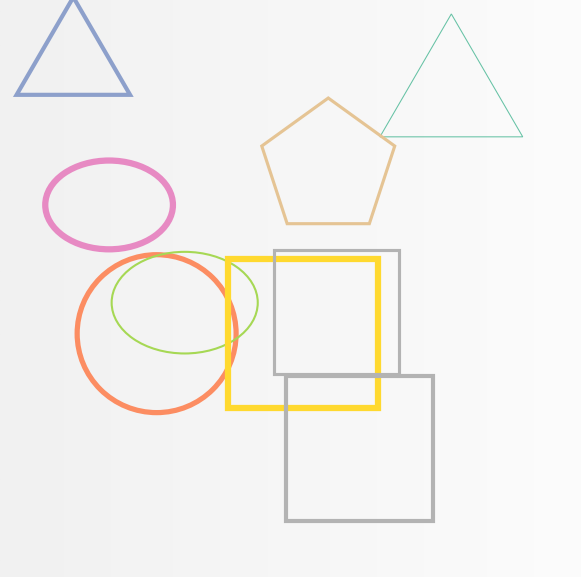[{"shape": "triangle", "thickness": 0.5, "radius": 0.71, "center": [0.776, 0.833]}, {"shape": "circle", "thickness": 2.5, "radius": 0.68, "center": [0.269, 0.421]}, {"shape": "triangle", "thickness": 2, "radius": 0.56, "center": [0.126, 0.891]}, {"shape": "oval", "thickness": 3, "radius": 0.55, "center": [0.188, 0.644]}, {"shape": "oval", "thickness": 1, "radius": 0.63, "center": [0.318, 0.475]}, {"shape": "square", "thickness": 3, "radius": 0.64, "center": [0.521, 0.422]}, {"shape": "pentagon", "thickness": 1.5, "radius": 0.6, "center": [0.565, 0.709]}, {"shape": "square", "thickness": 1.5, "radius": 0.54, "center": [0.579, 0.459]}, {"shape": "square", "thickness": 2, "radius": 0.63, "center": [0.619, 0.222]}]